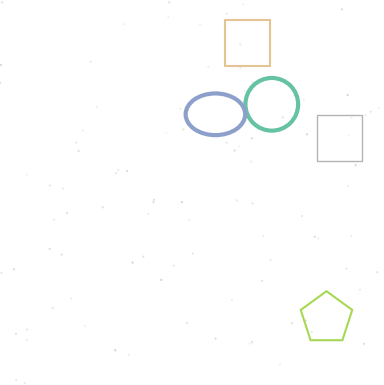[{"shape": "circle", "thickness": 3, "radius": 0.34, "center": [0.706, 0.729]}, {"shape": "oval", "thickness": 3, "radius": 0.39, "center": [0.559, 0.703]}, {"shape": "pentagon", "thickness": 1.5, "radius": 0.35, "center": [0.848, 0.173]}, {"shape": "square", "thickness": 1.5, "radius": 0.29, "center": [0.643, 0.888]}, {"shape": "square", "thickness": 1, "radius": 0.3, "center": [0.882, 0.641]}]